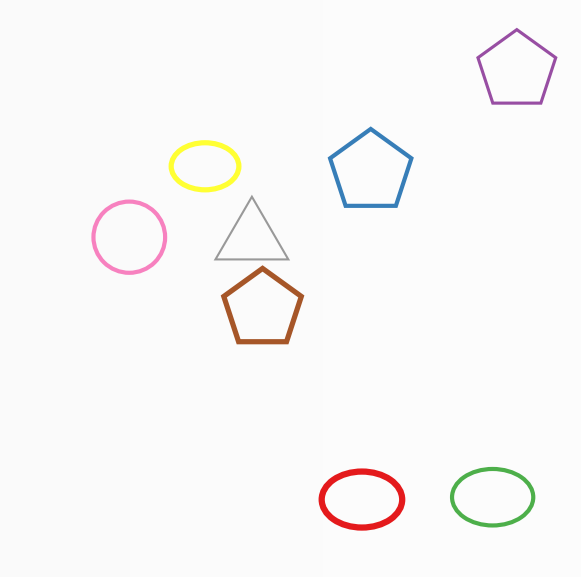[{"shape": "oval", "thickness": 3, "radius": 0.35, "center": [0.623, 0.134]}, {"shape": "pentagon", "thickness": 2, "radius": 0.37, "center": [0.638, 0.702]}, {"shape": "oval", "thickness": 2, "radius": 0.35, "center": [0.848, 0.138]}, {"shape": "pentagon", "thickness": 1.5, "radius": 0.35, "center": [0.889, 0.877]}, {"shape": "oval", "thickness": 2.5, "radius": 0.29, "center": [0.353, 0.711]}, {"shape": "pentagon", "thickness": 2.5, "radius": 0.35, "center": [0.452, 0.464]}, {"shape": "circle", "thickness": 2, "radius": 0.31, "center": [0.222, 0.588]}, {"shape": "triangle", "thickness": 1, "radius": 0.36, "center": [0.433, 0.586]}]